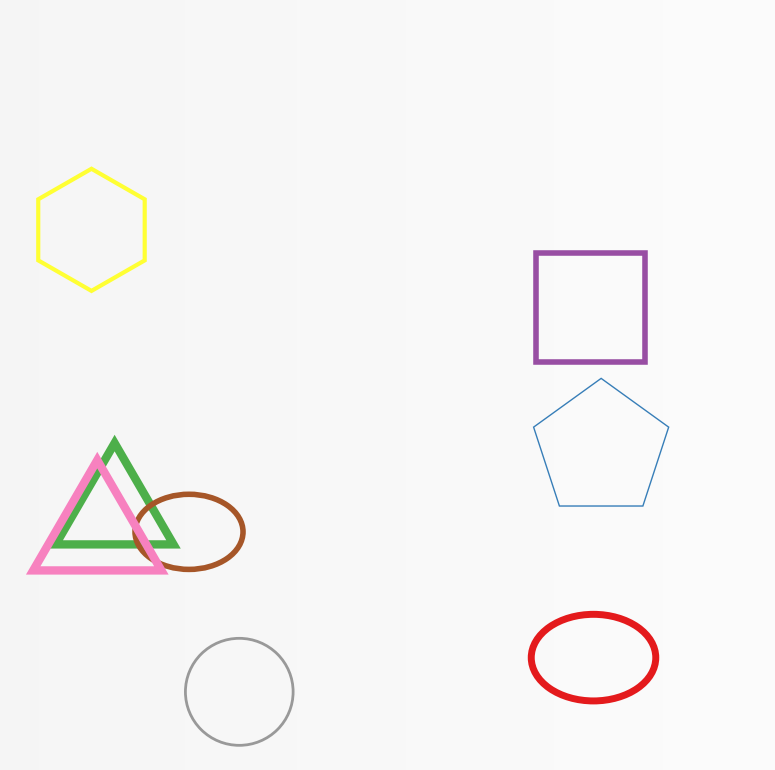[{"shape": "oval", "thickness": 2.5, "radius": 0.4, "center": [0.766, 0.146]}, {"shape": "pentagon", "thickness": 0.5, "radius": 0.46, "center": [0.776, 0.417]}, {"shape": "triangle", "thickness": 3, "radius": 0.44, "center": [0.148, 0.337]}, {"shape": "square", "thickness": 2, "radius": 0.35, "center": [0.762, 0.6]}, {"shape": "hexagon", "thickness": 1.5, "radius": 0.4, "center": [0.118, 0.702]}, {"shape": "oval", "thickness": 2, "radius": 0.35, "center": [0.244, 0.309]}, {"shape": "triangle", "thickness": 3, "radius": 0.48, "center": [0.126, 0.307]}, {"shape": "circle", "thickness": 1, "radius": 0.35, "center": [0.309, 0.102]}]